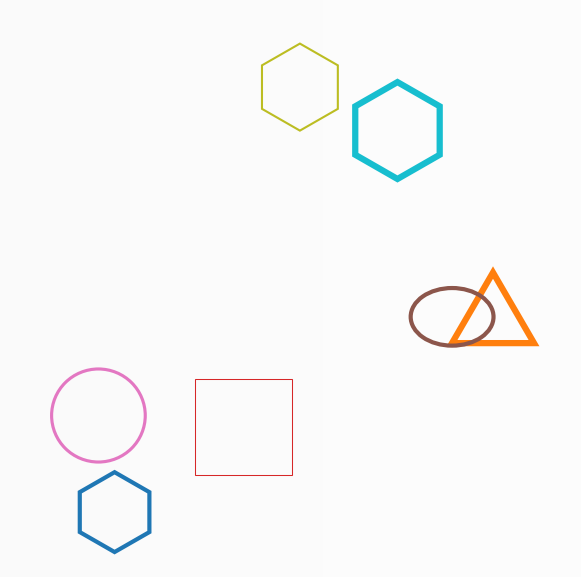[{"shape": "hexagon", "thickness": 2, "radius": 0.35, "center": [0.197, 0.112]}, {"shape": "triangle", "thickness": 3, "radius": 0.41, "center": [0.848, 0.446]}, {"shape": "square", "thickness": 0.5, "radius": 0.42, "center": [0.419, 0.259]}, {"shape": "oval", "thickness": 2, "radius": 0.36, "center": [0.778, 0.451]}, {"shape": "circle", "thickness": 1.5, "radius": 0.4, "center": [0.169, 0.28]}, {"shape": "hexagon", "thickness": 1, "radius": 0.38, "center": [0.516, 0.848]}, {"shape": "hexagon", "thickness": 3, "radius": 0.42, "center": [0.684, 0.773]}]